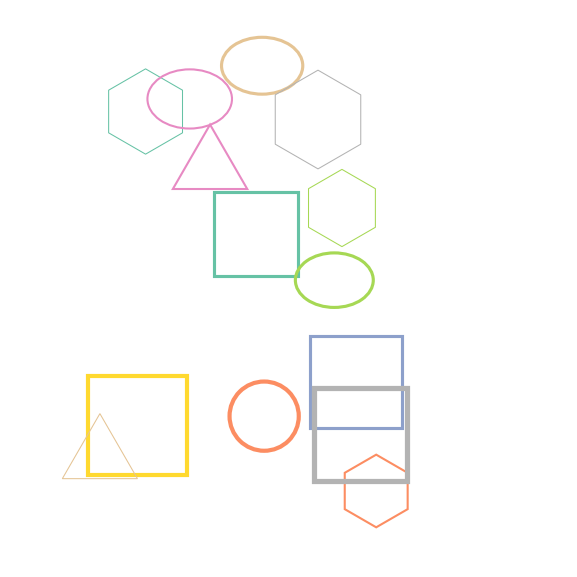[{"shape": "square", "thickness": 1.5, "radius": 0.36, "center": [0.443, 0.594]}, {"shape": "hexagon", "thickness": 0.5, "radius": 0.37, "center": [0.252, 0.806]}, {"shape": "circle", "thickness": 2, "radius": 0.3, "center": [0.457, 0.279]}, {"shape": "hexagon", "thickness": 1, "radius": 0.31, "center": [0.651, 0.149]}, {"shape": "square", "thickness": 1.5, "radius": 0.4, "center": [0.617, 0.338]}, {"shape": "oval", "thickness": 1, "radius": 0.37, "center": [0.329, 0.828]}, {"shape": "triangle", "thickness": 1, "radius": 0.37, "center": [0.364, 0.709]}, {"shape": "oval", "thickness": 1.5, "radius": 0.34, "center": [0.579, 0.514]}, {"shape": "hexagon", "thickness": 0.5, "radius": 0.33, "center": [0.592, 0.639]}, {"shape": "square", "thickness": 2, "radius": 0.43, "center": [0.238, 0.262]}, {"shape": "oval", "thickness": 1.5, "radius": 0.35, "center": [0.454, 0.885]}, {"shape": "triangle", "thickness": 0.5, "radius": 0.38, "center": [0.173, 0.208]}, {"shape": "hexagon", "thickness": 0.5, "radius": 0.43, "center": [0.551, 0.792]}, {"shape": "square", "thickness": 2.5, "radius": 0.4, "center": [0.624, 0.247]}]